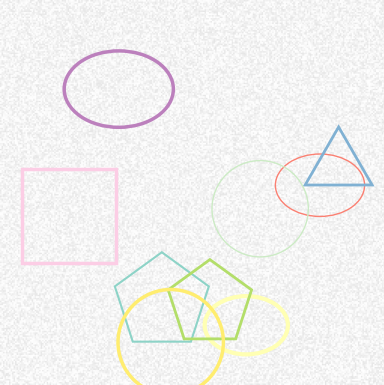[{"shape": "pentagon", "thickness": 1.5, "radius": 0.64, "center": [0.42, 0.216]}, {"shape": "oval", "thickness": 3, "radius": 0.54, "center": [0.64, 0.155]}, {"shape": "oval", "thickness": 1, "radius": 0.58, "center": [0.831, 0.519]}, {"shape": "triangle", "thickness": 2, "radius": 0.5, "center": [0.88, 0.57]}, {"shape": "pentagon", "thickness": 2, "radius": 0.57, "center": [0.545, 0.212]}, {"shape": "square", "thickness": 2.5, "radius": 0.61, "center": [0.179, 0.439]}, {"shape": "oval", "thickness": 2.5, "radius": 0.71, "center": [0.309, 0.769]}, {"shape": "circle", "thickness": 1, "radius": 0.63, "center": [0.676, 0.458]}, {"shape": "circle", "thickness": 2.5, "radius": 0.68, "center": [0.443, 0.111]}]